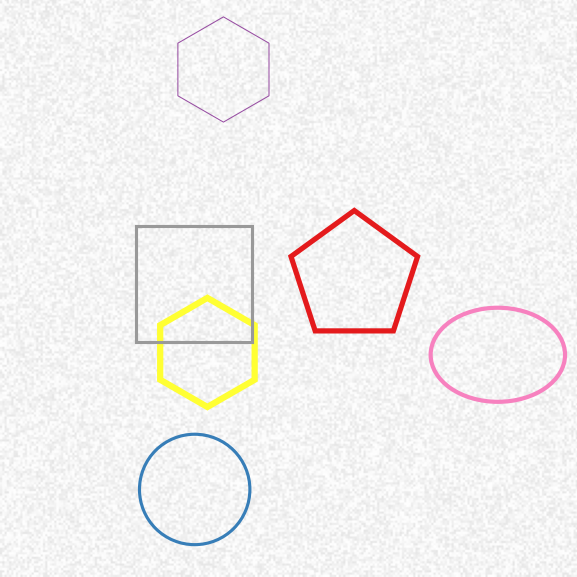[{"shape": "pentagon", "thickness": 2.5, "radius": 0.58, "center": [0.613, 0.519]}, {"shape": "circle", "thickness": 1.5, "radius": 0.48, "center": [0.337, 0.152]}, {"shape": "hexagon", "thickness": 0.5, "radius": 0.46, "center": [0.387, 0.879]}, {"shape": "hexagon", "thickness": 3, "radius": 0.47, "center": [0.359, 0.389]}, {"shape": "oval", "thickness": 2, "radius": 0.58, "center": [0.862, 0.385]}, {"shape": "square", "thickness": 1.5, "radius": 0.5, "center": [0.336, 0.507]}]